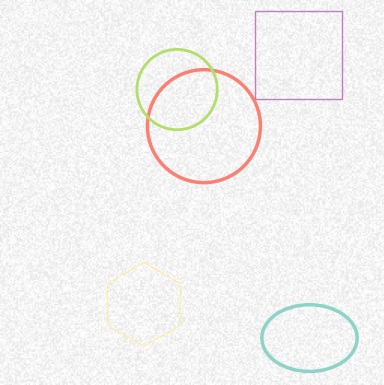[{"shape": "oval", "thickness": 2.5, "radius": 0.62, "center": [0.804, 0.122]}, {"shape": "circle", "thickness": 2.5, "radius": 0.73, "center": [0.53, 0.672]}, {"shape": "circle", "thickness": 2, "radius": 0.52, "center": [0.46, 0.767]}, {"shape": "square", "thickness": 1, "radius": 0.57, "center": [0.775, 0.857]}, {"shape": "hexagon", "thickness": 0.5, "radius": 0.54, "center": [0.374, 0.21]}]